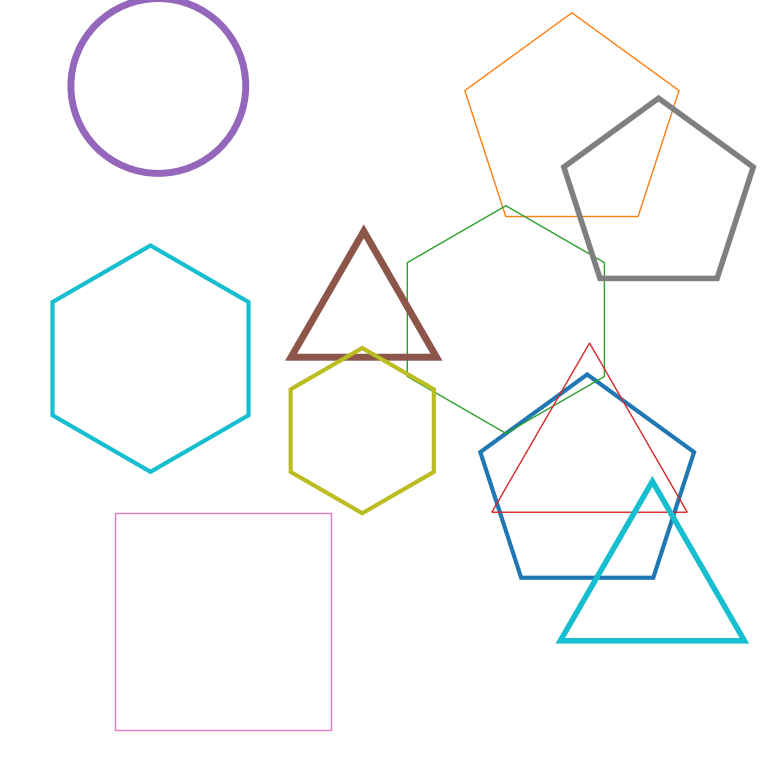[{"shape": "pentagon", "thickness": 1.5, "radius": 0.73, "center": [0.763, 0.368]}, {"shape": "pentagon", "thickness": 0.5, "radius": 0.73, "center": [0.743, 0.837]}, {"shape": "hexagon", "thickness": 0.5, "radius": 0.74, "center": [0.657, 0.585]}, {"shape": "triangle", "thickness": 0.5, "radius": 0.73, "center": [0.766, 0.408]}, {"shape": "circle", "thickness": 2.5, "radius": 0.57, "center": [0.206, 0.888]}, {"shape": "triangle", "thickness": 2.5, "radius": 0.55, "center": [0.472, 0.591]}, {"shape": "square", "thickness": 0.5, "radius": 0.7, "center": [0.289, 0.193]}, {"shape": "pentagon", "thickness": 2, "radius": 0.65, "center": [0.855, 0.743]}, {"shape": "hexagon", "thickness": 1.5, "radius": 0.54, "center": [0.47, 0.441]}, {"shape": "hexagon", "thickness": 1.5, "radius": 0.73, "center": [0.195, 0.534]}, {"shape": "triangle", "thickness": 2, "radius": 0.69, "center": [0.847, 0.237]}]